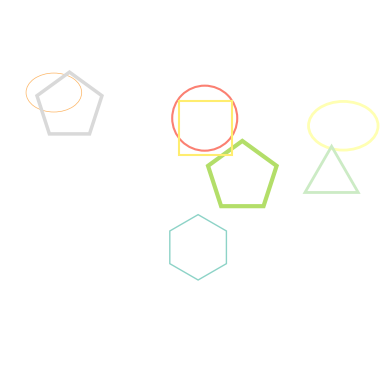[{"shape": "hexagon", "thickness": 1, "radius": 0.42, "center": [0.515, 0.358]}, {"shape": "oval", "thickness": 2, "radius": 0.45, "center": [0.892, 0.673]}, {"shape": "circle", "thickness": 1.5, "radius": 0.42, "center": [0.532, 0.693]}, {"shape": "oval", "thickness": 0.5, "radius": 0.36, "center": [0.14, 0.76]}, {"shape": "pentagon", "thickness": 3, "radius": 0.47, "center": [0.629, 0.54]}, {"shape": "pentagon", "thickness": 2.5, "radius": 0.44, "center": [0.18, 0.724]}, {"shape": "triangle", "thickness": 2, "radius": 0.4, "center": [0.861, 0.54]}, {"shape": "square", "thickness": 1.5, "radius": 0.35, "center": [0.534, 0.667]}]